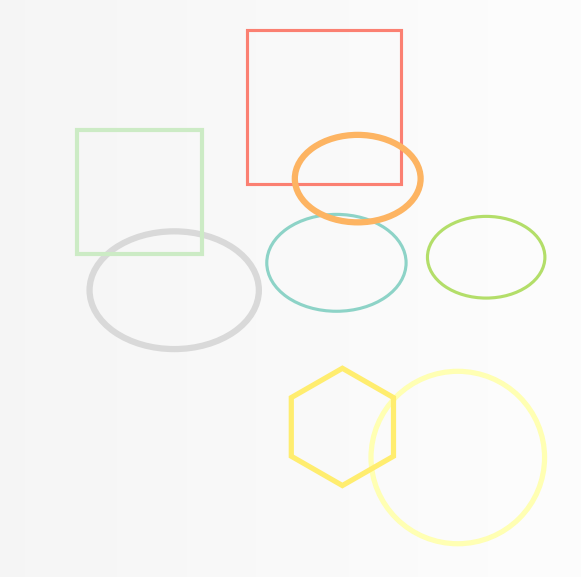[{"shape": "oval", "thickness": 1.5, "radius": 0.6, "center": [0.579, 0.544]}, {"shape": "circle", "thickness": 2.5, "radius": 0.75, "center": [0.788, 0.207]}, {"shape": "square", "thickness": 1.5, "radius": 0.67, "center": [0.557, 0.814]}, {"shape": "oval", "thickness": 3, "radius": 0.54, "center": [0.615, 0.69]}, {"shape": "oval", "thickness": 1.5, "radius": 0.51, "center": [0.836, 0.554]}, {"shape": "oval", "thickness": 3, "radius": 0.73, "center": [0.3, 0.497]}, {"shape": "square", "thickness": 2, "radius": 0.54, "center": [0.24, 0.667]}, {"shape": "hexagon", "thickness": 2.5, "radius": 0.51, "center": [0.589, 0.26]}]